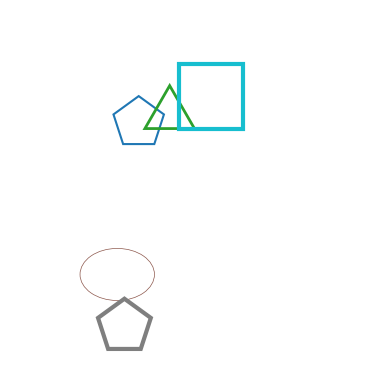[{"shape": "pentagon", "thickness": 1.5, "radius": 0.34, "center": [0.36, 0.681]}, {"shape": "triangle", "thickness": 2, "radius": 0.37, "center": [0.441, 0.703]}, {"shape": "oval", "thickness": 0.5, "radius": 0.48, "center": [0.304, 0.287]}, {"shape": "pentagon", "thickness": 3, "radius": 0.36, "center": [0.323, 0.152]}, {"shape": "square", "thickness": 3, "radius": 0.42, "center": [0.549, 0.749]}]